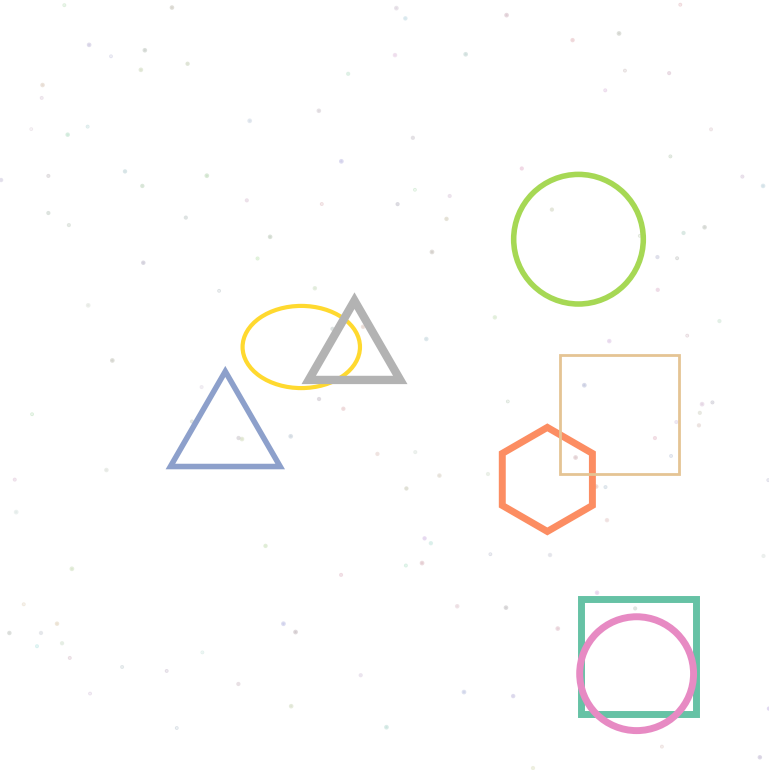[{"shape": "square", "thickness": 2.5, "radius": 0.37, "center": [0.829, 0.147]}, {"shape": "hexagon", "thickness": 2.5, "radius": 0.34, "center": [0.711, 0.377]}, {"shape": "triangle", "thickness": 2, "radius": 0.41, "center": [0.293, 0.435]}, {"shape": "circle", "thickness": 2.5, "radius": 0.37, "center": [0.827, 0.125]}, {"shape": "circle", "thickness": 2, "radius": 0.42, "center": [0.751, 0.689]}, {"shape": "oval", "thickness": 1.5, "radius": 0.38, "center": [0.391, 0.549]}, {"shape": "square", "thickness": 1, "radius": 0.39, "center": [0.805, 0.461]}, {"shape": "triangle", "thickness": 3, "radius": 0.34, "center": [0.46, 0.541]}]